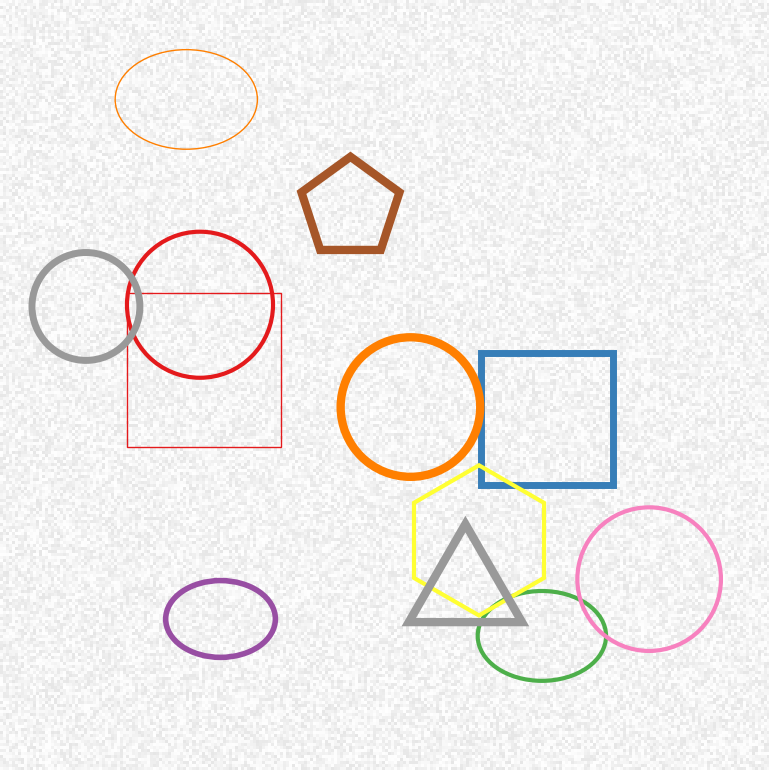[{"shape": "square", "thickness": 0.5, "radius": 0.5, "center": [0.265, 0.519]}, {"shape": "circle", "thickness": 1.5, "radius": 0.47, "center": [0.26, 0.604]}, {"shape": "square", "thickness": 2.5, "radius": 0.43, "center": [0.71, 0.456]}, {"shape": "oval", "thickness": 1.5, "radius": 0.42, "center": [0.704, 0.174]}, {"shape": "oval", "thickness": 2, "radius": 0.36, "center": [0.286, 0.196]}, {"shape": "circle", "thickness": 3, "radius": 0.45, "center": [0.533, 0.471]}, {"shape": "oval", "thickness": 0.5, "radius": 0.46, "center": [0.242, 0.871]}, {"shape": "hexagon", "thickness": 1.5, "radius": 0.49, "center": [0.622, 0.298]}, {"shape": "pentagon", "thickness": 3, "radius": 0.33, "center": [0.455, 0.73]}, {"shape": "circle", "thickness": 1.5, "radius": 0.47, "center": [0.843, 0.248]}, {"shape": "circle", "thickness": 2.5, "radius": 0.35, "center": [0.112, 0.602]}, {"shape": "triangle", "thickness": 3, "radius": 0.42, "center": [0.604, 0.234]}]